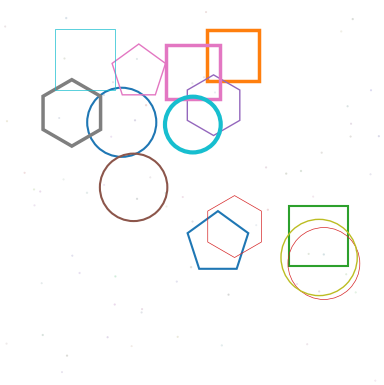[{"shape": "pentagon", "thickness": 1.5, "radius": 0.41, "center": [0.566, 0.369]}, {"shape": "circle", "thickness": 1.5, "radius": 0.45, "center": [0.316, 0.682]}, {"shape": "square", "thickness": 2.5, "radius": 0.34, "center": [0.604, 0.856]}, {"shape": "square", "thickness": 1.5, "radius": 0.39, "center": [0.827, 0.387]}, {"shape": "hexagon", "thickness": 0.5, "radius": 0.4, "center": [0.609, 0.412]}, {"shape": "circle", "thickness": 0.5, "radius": 0.47, "center": [0.841, 0.316]}, {"shape": "hexagon", "thickness": 1, "radius": 0.39, "center": [0.555, 0.727]}, {"shape": "circle", "thickness": 1.5, "radius": 0.44, "center": [0.347, 0.513]}, {"shape": "square", "thickness": 2.5, "radius": 0.35, "center": [0.501, 0.814]}, {"shape": "pentagon", "thickness": 1, "radius": 0.36, "center": [0.361, 0.813]}, {"shape": "hexagon", "thickness": 2.5, "radius": 0.43, "center": [0.187, 0.707]}, {"shape": "circle", "thickness": 1, "radius": 0.5, "center": [0.829, 0.331]}, {"shape": "square", "thickness": 0.5, "radius": 0.4, "center": [0.221, 0.846]}, {"shape": "circle", "thickness": 3, "radius": 0.36, "center": [0.501, 0.676]}]